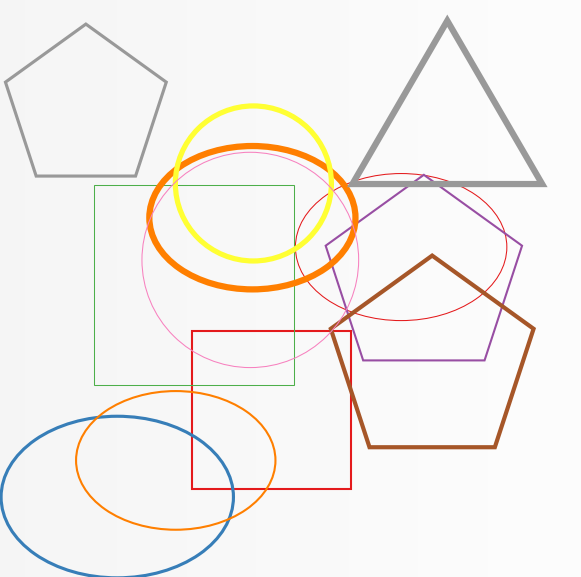[{"shape": "square", "thickness": 1, "radius": 0.69, "center": [0.467, 0.289]}, {"shape": "oval", "thickness": 0.5, "radius": 0.91, "center": [0.69, 0.571]}, {"shape": "oval", "thickness": 1.5, "radius": 1.0, "center": [0.202, 0.138]}, {"shape": "square", "thickness": 0.5, "radius": 0.86, "center": [0.334, 0.506]}, {"shape": "pentagon", "thickness": 1, "radius": 0.89, "center": [0.729, 0.519]}, {"shape": "oval", "thickness": 3, "radius": 0.89, "center": [0.434, 0.622]}, {"shape": "oval", "thickness": 1, "radius": 0.86, "center": [0.302, 0.202]}, {"shape": "circle", "thickness": 2.5, "radius": 0.67, "center": [0.436, 0.681]}, {"shape": "pentagon", "thickness": 2, "radius": 0.92, "center": [0.744, 0.373]}, {"shape": "circle", "thickness": 0.5, "radius": 0.93, "center": [0.431, 0.549]}, {"shape": "triangle", "thickness": 3, "radius": 0.94, "center": [0.77, 0.775]}, {"shape": "pentagon", "thickness": 1.5, "radius": 0.73, "center": [0.148, 0.812]}]